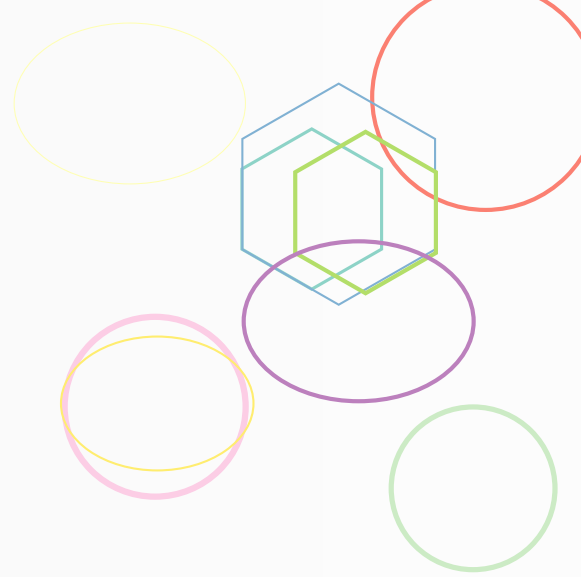[{"shape": "hexagon", "thickness": 1.5, "radius": 0.69, "center": [0.536, 0.637]}, {"shape": "oval", "thickness": 0.5, "radius": 0.99, "center": [0.223, 0.82]}, {"shape": "circle", "thickness": 2, "radius": 0.98, "center": [0.836, 0.831]}, {"shape": "hexagon", "thickness": 1, "radius": 0.96, "center": [0.583, 0.663]}, {"shape": "hexagon", "thickness": 2, "radius": 0.7, "center": [0.629, 0.631]}, {"shape": "circle", "thickness": 3, "radius": 0.78, "center": [0.267, 0.295]}, {"shape": "oval", "thickness": 2, "radius": 0.99, "center": [0.617, 0.443]}, {"shape": "circle", "thickness": 2.5, "radius": 0.7, "center": [0.814, 0.154]}, {"shape": "oval", "thickness": 1, "radius": 0.83, "center": [0.271, 0.3]}]